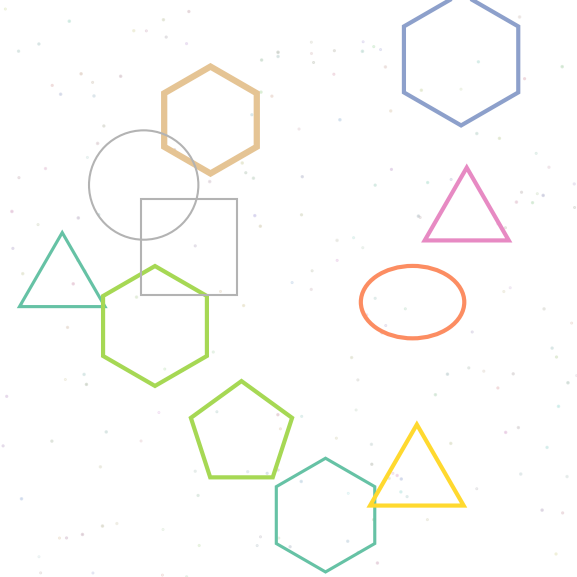[{"shape": "triangle", "thickness": 1.5, "radius": 0.43, "center": [0.108, 0.511]}, {"shape": "hexagon", "thickness": 1.5, "radius": 0.49, "center": [0.564, 0.107]}, {"shape": "oval", "thickness": 2, "radius": 0.45, "center": [0.714, 0.476]}, {"shape": "hexagon", "thickness": 2, "radius": 0.57, "center": [0.798, 0.896]}, {"shape": "triangle", "thickness": 2, "radius": 0.42, "center": [0.808, 0.625]}, {"shape": "hexagon", "thickness": 2, "radius": 0.52, "center": [0.268, 0.435]}, {"shape": "pentagon", "thickness": 2, "radius": 0.46, "center": [0.418, 0.247]}, {"shape": "triangle", "thickness": 2, "radius": 0.47, "center": [0.722, 0.17]}, {"shape": "hexagon", "thickness": 3, "radius": 0.46, "center": [0.364, 0.791]}, {"shape": "circle", "thickness": 1, "radius": 0.47, "center": [0.249, 0.679]}, {"shape": "square", "thickness": 1, "radius": 0.42, "center": [0.328, 0.572]}]